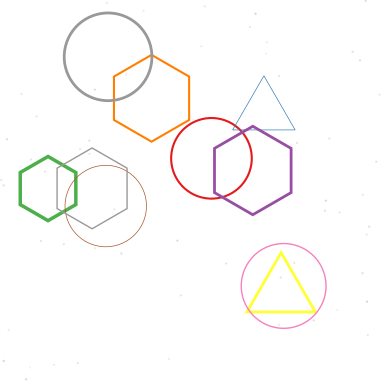[{"shape": "circle", "thickness": 1.5, "radius": 0.52, "center": [0.549, 0.589]}, {"shape": "triangle", "thickness": 0.5, "radius": 0.47, "center": [0.685, 0.709]}, {"shape": "hexagon", "thickness": 2.5, "radius": 0.42, "center": [0.125, 0.51]}, {"shape": "hexagon", "thickness": 2, "radius": 0.57, "center": [0.657, 0.557]}, {"shape": "hexagon", "thickness": 1.5, "radius": 0.56, "center": [0.394, 0.745]}, {"shape": "triangle", "thickness": 2, "radius": 0.51, "center": [0.73, 0.241]}, {"shape": "circle", "thickness": 0.5, "radius": 0.53, "center": [0.275, 0.465]}, {"shape": "circle", "thickness": 1, "radius": 0.55, "center": [0.737, 0.257]}, {"shape": "hexagon", "thickness": 1, "radius": 0.52, "center": [0.239, 0.511]}, {"shape": "circle", "thickness": 2, "radius": 0.57, "center": [0.281, 0.852]}]